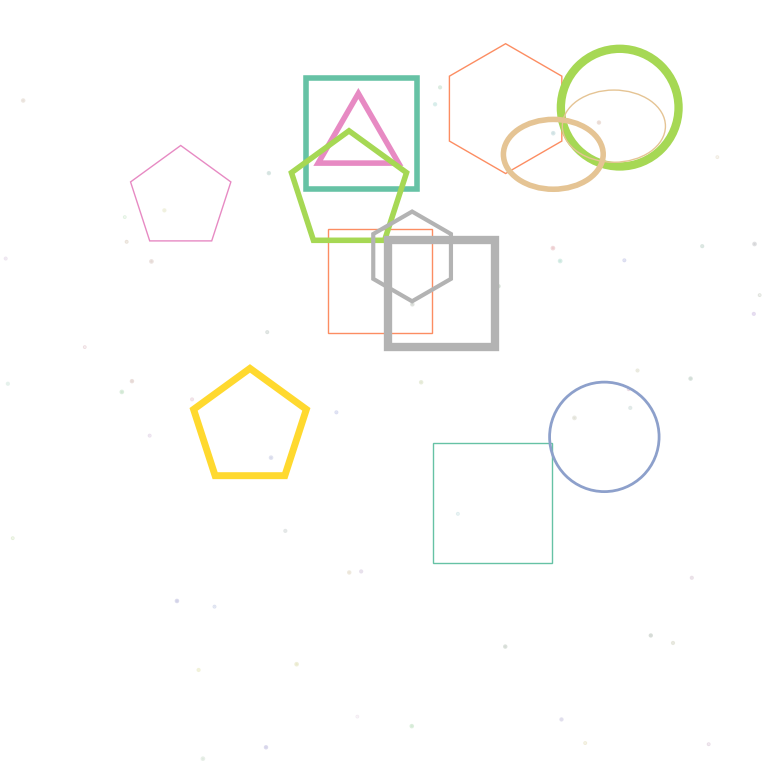[{"shape": "square", "thickness": 2, "radius": 0.36, "center": [0.469, 0.827]}, {"shape": "square", "thickness": 0.5, "radius": 0.39, "center": [0.64, 0.346]}, {"shape": "hexagon", "thickness": 0.5, "radius": 0.42, "center": [0.657, 0.859]}, {"shape": "square", "thickness": 0.5, "radius": 0.34, "center": [0.493, 0.635]}, {"shape": "circle", "thickness": 1, "radius": 0.36, "center": [0.785, 0.433]}, {"shape": "triangle", "thickness": 2, "radius": 0.3, "center": [0.465, 0.818]}, {"shape": "pentagon", "thickness": 0.5, "radius": 0.34, "center": [0.235, 0.743]}, {"shape": "circle", "thickness": 3, "radius": 0.38, "center": [0.805, 0.86]}, {"shape": "pentagon", "thickness": 2, "radius": 0.39, "center": [0.453, 0.751]}, {"shape": "pentagon", "thickness": 2.5, "radius": 0.39, "center": [0.325, 0.445]}, {"shape": "oval", "thickness": 0.5, "radius": 0.33, "center": [0.797, 0.836]}, {"shape": "oval", "thickness": 2, "radius": 0.32, "center": [0.719, 0.8]}, {"shape": "hexagon", "thickness": 1.5, "radius": 0.29, "center": [0.535, 0.667]}, {"shape": "square", "thickness": 3, "radius": 0.35, "center": [0.573, 0.619]}]